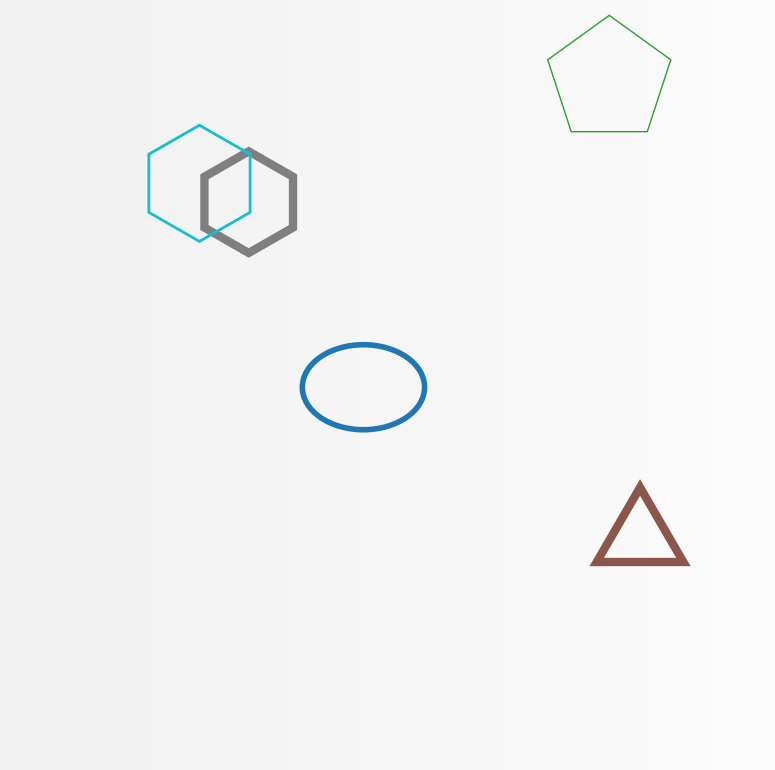[{"shape": "oval", "thickness": 2, "radius": 0.39, "center": [0.469, 0.497]}, {"shape": "pentagon", "thickness": 0.5, "radius": 0.42, "center": [0.786, 0.897]}, {"shape": "triangle", "thickness": 3, "radius": 0.32, "center": [0.826, 0.302]}, {"shape": "hexagon", "thickness": 3, "radius": 0.33, "center": [0.321, 0.737]}, {"shape": "hexagon", "thickness": 1, "radius": 0.38, "center": [0.257, 0.762]}]